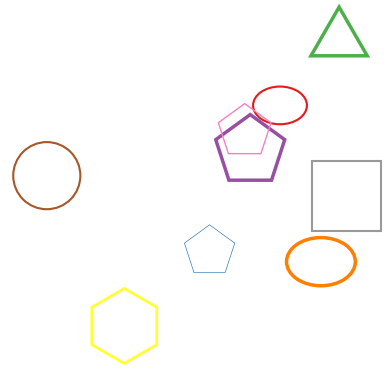[{"shape": "oval", "thickness": 1.5, "radius": 0.35, "center": [0.727, 0.726]}, {"shape": "pentagon", "thickness": 0.5, "radius": 0.34, "center": [0.544, 0.347]}, {"shape": "triangle", "thickness": 2.5, "radius": 0.42, "center": [0.881, 0.897]}, {"shape": "pentagon", "thickness": 2.5, "radius": 0.47, "center": [0.65, 0.608]}, {"shape": "oval", "thickness": 2.5, "radius": 0.45, "center": [0.834, 0.32]}, {"shape": "hexagon", "thickness": 2, "radius": 0.49, "center": [0.323, 0.153]}, {"shape": "circle", "thickness": 1.5, "radius": 0.44, "center": [0.122, 0.544]}, {"shape": "pentagon", "thickness": 1, "radius": 0.36, "center": [0.635, 0.659]}, {"shape": "square", "thickness": 1.5, "radius": 0.45, "center": [0.9, 0.491]}]